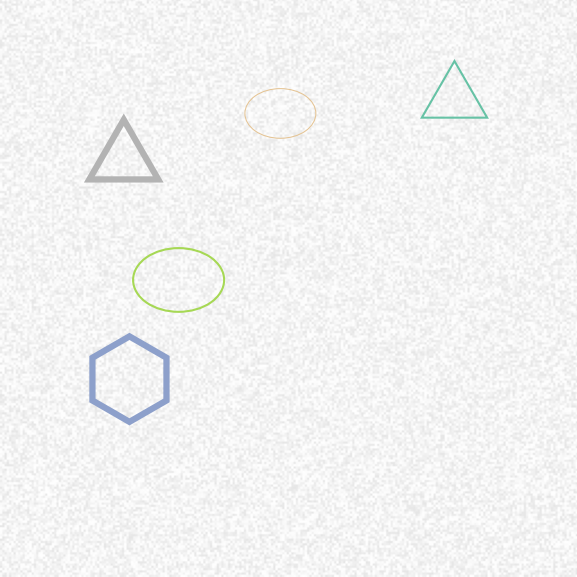[{"shape": "triangle", "thickness": 1, "radius": 0.33, "center": [0.787, 0.828]}, {"shape": "hexagon", "thickness": 3, "radius": 0.37, "center": [0.224, 0.343]}, {"shape": "oval", "thickness": 1, "radius": 0.39, "center": [0.309, 0.514]}, {"shape": "oval", "thickness": 0.5, "radius": 0.31, "center": [0.485, 0.803]}, {"shape": "triangle", "thickness": 3, "radius": 0.34, "center": [0.214, 0.723]}]